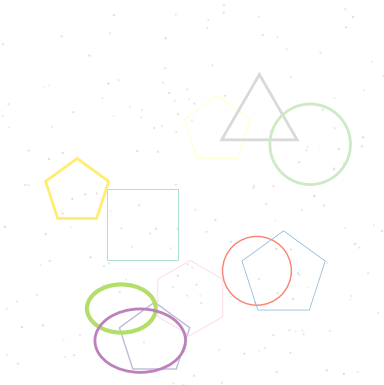[{"shape": "square", "thickness": 0.5, "radius": 0.46, "center": [0.369, 0.417]}, {"shape": "pentagon", "thickness": 0.5, "radius": 0.45, "center": [0.564, 0.662]}, {"shape": "pentagon", "thickness": 1, "radius": 0.48, "center": [0.401, 0.119]}, {"shape": "circle", "thickness": 1, "radius": 0.45, "center": [0.667, 0.297]}, {"shape": "pentagon", "thickness": 0.5, "radius": 0.57, "center": [0.737, 0.287]}, {"shape": "oval", "thickness": 3, "radius": 0.45, "center": [0.315, 0.199]}, {"shape": "hexagon", "thickness": 0.5, "radius": 0.49, "center": [0.494, 0.226]}, {"shape": "triangle", "thickness": 2, "radius": 0.57, "center": [0.674, 0.693]}, {"shape": "oval", "thickness": 2, "radius": 0.59, "center": [0.364, 0.115]}, {"shape": "circle", "thickness": 2, "radius": 0.52, "center": [0.806, 0.625]}, {"shape": "pentagon", "thickness": 2, "radius": 0.43, "center": [0.2, 0.502]}]